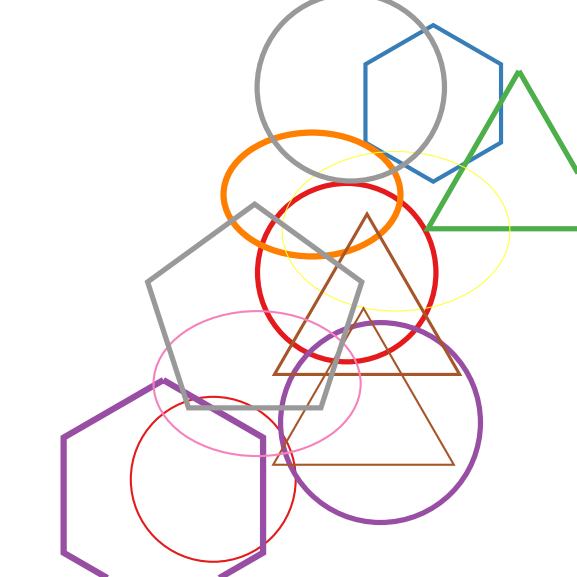[{"shape": "circle", "thickness": 1, "radius": 0.71, "center": [0.369, 0.169]}, {"shape": "circle", "thickness": 2.5, "radius": 0.77, "center": [0.6, 0.527]}, {"shape": "hexagon", "thickness": 2, "radius": 0.68, "center": [0.75, 0.82]}, {"shape": "triangle", "thickness": 2.5, "radius": 0.91, "center": [0.899, 0.694]}, {"shape": "circle", "thickness": 2.5, "radius": 0.87, "center": [0.659, 0.267]}, {"shape": "hexagon", "thickness": 3, "radius": 1.0, "center": [0.283, 0.142]}, {"shape": "oval", "thickness": 3, "radius": 0.77, "center": [0.54, 0.662]}, {"shape": "oval", "thickness": 0.5, "radius": 0.99, "center": [0.686, 0.599]}, {"shape": "triangle", "thickness": 1.5, "radius": 0.93, "center": [0.636, 0.443]}, {"shape": "triangle", "thickness": 1, "radius": 0.9, "center": [0.629, 0.285]}, {"shape": "oval", "thickness": 1, "radius": 0.9, "center": [0.445, 0.335]}, {"shape": "circle", "thickness": 2.5, "radius": 0.81, "center": [0.607, 0.848]}, {"shape": "pentagon", "thickness": 2.5, "radius": 0.98, "center": [0.441, 0.451]}]